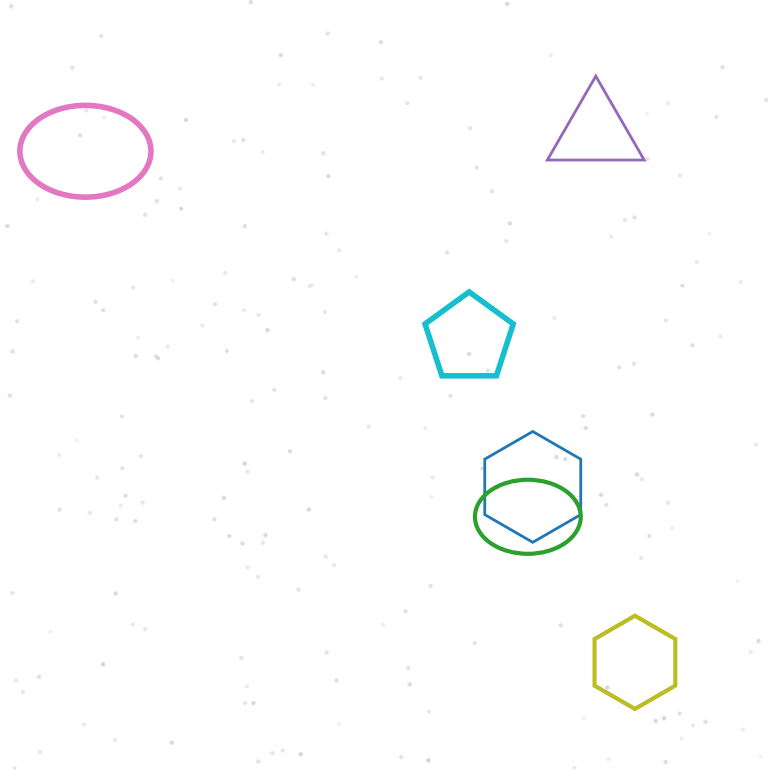[{"shape": "hexagon", "thickness": 1, "radius": 0.36, "center": [0.692, 0.368]}, {"shape": "oval", "thickness": 1.5, "radius": 0.34, "center": [0.686, 0.329]}, {"shape": "triangle", "thickness": 1, "radius": 0.36, "center": [0.774, 0.828]}, {"shape": "oval", "thickness": 2, "radius": 0.43, "center": [0.111, 0.804]}, {"shape": "hexagon", "thickness": 1.5, "radius": 0.3, "center": [0.825, 0.14]}, {"shape": "pentagon", "thickness": 2, "radius": 0.3, "center": [0.609, 0.561]}]